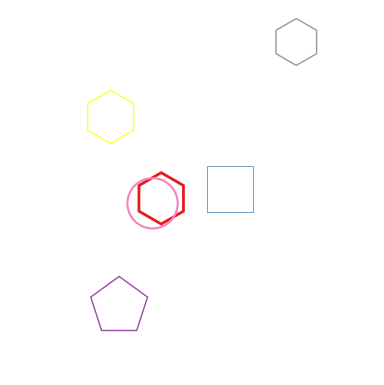[{"shape": "hexagon", "thickness": 2, "radius": 0.33, "center": [0.419, 0.485]}, {"shape": "square", "thickness": 0.5, "radius": 0.3, "center": [0.598, 0.51]}, {"shape": "pentagon", "thickness": 1, "radius": 0.39, "center": [0.309, 0.204]}, {"shape": "hexagon", "thickness": 1, "radius": 0.35, "center": [0.288, 0.696]}, {"shape": "circle", "thickness": 1.5, "radius": 0.33, "center": [0.396, 0.472]}, {"shape": "hexagon", "thickness": 1, "radius": 0.3, "center": [0.77, 0.891]}]